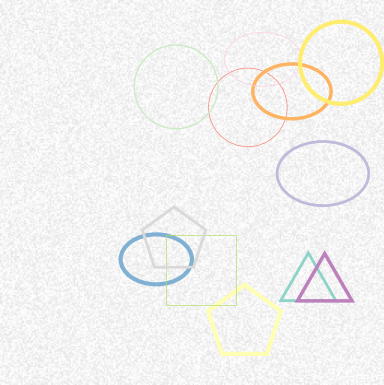[{"shape": "triangle", "thickness": 2, "radius": 0.41, "center": [0.801, 0.26]}, {"shape": "pentagon", "thickness": 3, "radius": 0.5, "center": [0.635, 0.161]}, {"shape": "oval", "thickness": 2, "radius": 0.6, "center": [0.839, 0.549]}, {"shape": "circle", "thickness": 0.5, "radius": 0.51, "center": [0.644, 0.721]}, {"shape": "oval", "thickness": 3, "radius": 0.46, "center": [0.406, 0.326]}, {"shape": "oval", "thickness": 2.5, "radius": 0.51, "center": [0.758, 0.763]}, {"shape": "square", "thickness": 0.5, "radius": 0.46, "center": [0.521, 0.298]}, {"shape": "oval", "thickness": 0.5, "radius": 0.5, "center": [0.683, 0.846]}, {"shape": "pentagon", "thickness": 2, "radius": 0.43, "center": [0.452, 0.376]}, {"shape": "triangle", "thickness": 2.5, "radius": 0.41, "center": [0.843, 0.259]}, {"shape": "circle", "thickness": 1, "radius": 0.54, "center": [0.457, 0.775]}, {"shape": "circle", "thickness": 3, "radius": 0.53, "center": [0.886, 0.837]}]